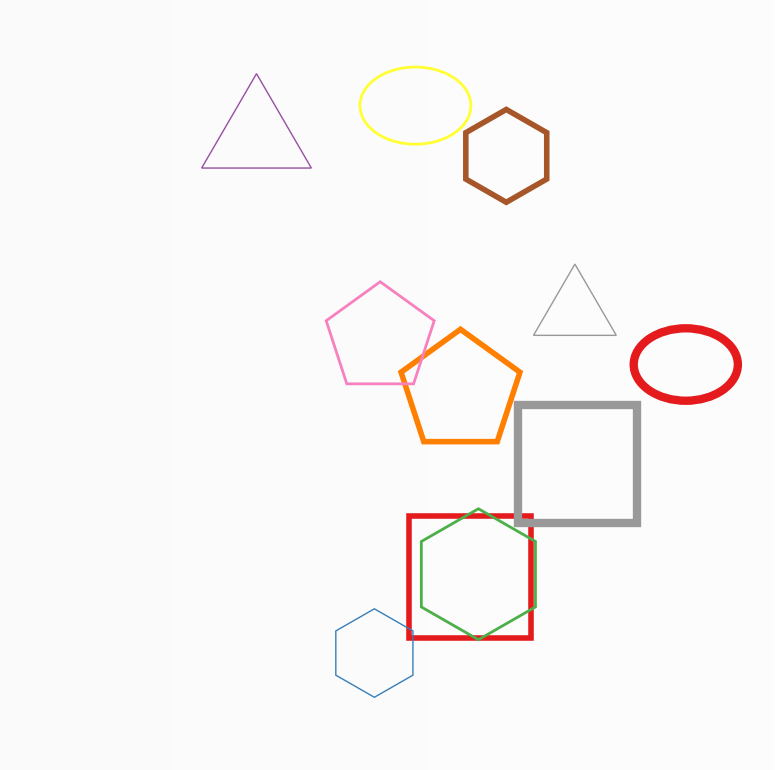[{"shape": "oval", "thickness": 3, "radius": 0.34, "center": [0.885, 0.527]}, {"shape": "square", "thickness": 2, "radius": 0.4, "center": [0.606, 0.25]}, {"shape": "hexagon", "thickness": 0.5, "radius": 0.29, "center": [0.483, 0.152]}, {"shape": "hexagon", "thickness": 1, "radius": 0.43, "center": [0.617, 0.254]}, {"shape": "triangle", "thickness": 0.5, "radius": 0.41, "center": [0.331, 0.823]}, {"shape": "pentagon", "thickness": 2, "radius": 0.4, "center": [0.594, 0.492]}, {"shape": "oval", "thickness": 1, "radius": 0.36, "center": [0.536, 0.863]}, {"shape": "hexagon", "thickness": 2, "radius": 0.3, "center": [0.653, 0.798]}, {"shape": "pentagon", "thickness": 1, "radius": 0.37, "center": [0.491, 0.561]}, {"shape": "square", "thickness": 3, "radius": 0.38, "center": [0.745, 0.398]}, {"shape": "triangle", "thickness": 0.5, "radius": 0.31, "center": [0.742, 0.595]}]